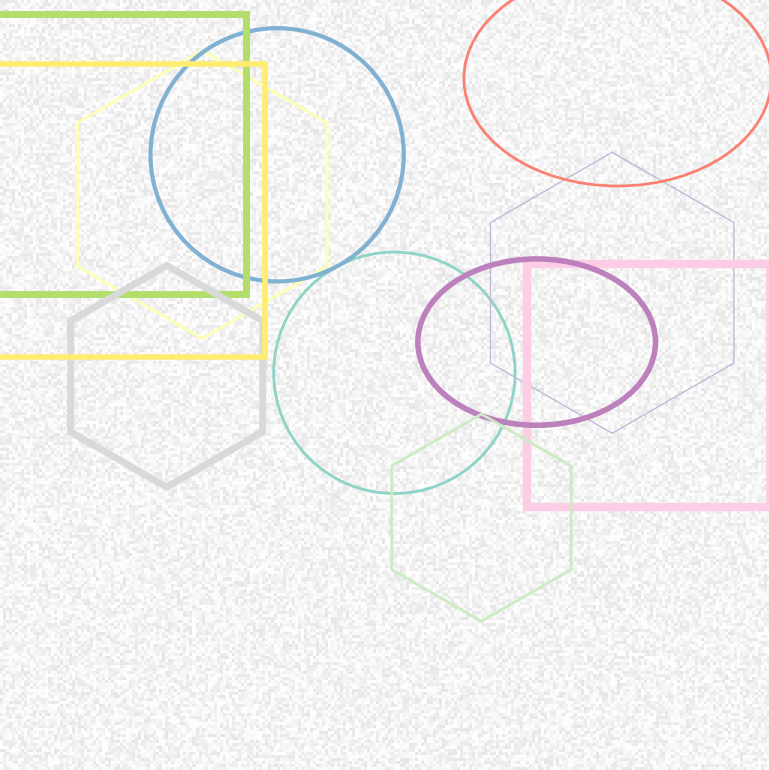[{"shape": "circle", "thickness": 1, "radius": 0.78, "center": [0.512, 0.516]}, {"shape": "hexagon", "thickness": 1, "radius": 0.93, "center": [0.263, 0.747]}, {"shape": "hexagon", "thickness": 0.5, "radius": 0.91, "center": [0.795, 0.62]}, {"shape": "oval", "thickness": 1, "radius": 1.0, "center": [0.802, 0.898]}, {"shape": "circle", "thickness": 1.5, "radius": 0.82, "center": [0.36, 0.799]}, {"shape": "square", "thickness": 2.5, "radius": 0.91, "center": [0.137, 0.8]}, {"shape": "square", "thickness": 3, "radius": 0.79, "center": [0.842, 0.499]}, {"shape": "hexagon", "thickness": 2.5, "radius": 0.72, "center": [0.217, 0.511]}, {"shape": "oval", "thickness": 2, "radius": 0.77, "center": [0.697, 0.556]}, {"shape": "hexagon", "thickness": 1, "radius": 0.67, "center": [0.625, 0.328]}, {"shape": "square", "thickness": 2, "radius": 0.95, "center": [0.154, 0.726]}]